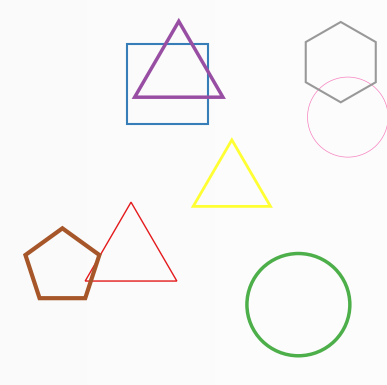[{"shape": "triangle", "thickness": 1, "radius": 0.68, "center": [0.338, 0.338]}, {"shape": "square", "thickness": 1.5, "radius": 0.52, "center": [0.431, 0.781]}, {"shape": "circle", "thickness": 2.5, "radius": 0.66, "center": [0.77, 0.209]}, {"shape": "triangle", "thickness": 2.5, "radius": 0.66, "center": [0.461, 0.813]}, {"shape": "triangle", "thickness": 2, "radius": 0.58, "center": [0.598, 0.522]}, {"shape": "pentagon", "thickness": 3, "radius": 0.5, "center": [0.161, 0.307]}, {"shape": "circle", "thickness": 0.5, "radius": 0.52, "center": [0.898, 0.696]}, {"shape": "hexagon", "thickness": 1.5, "radius": 0.52, "center": [0.879, 0.839]}]